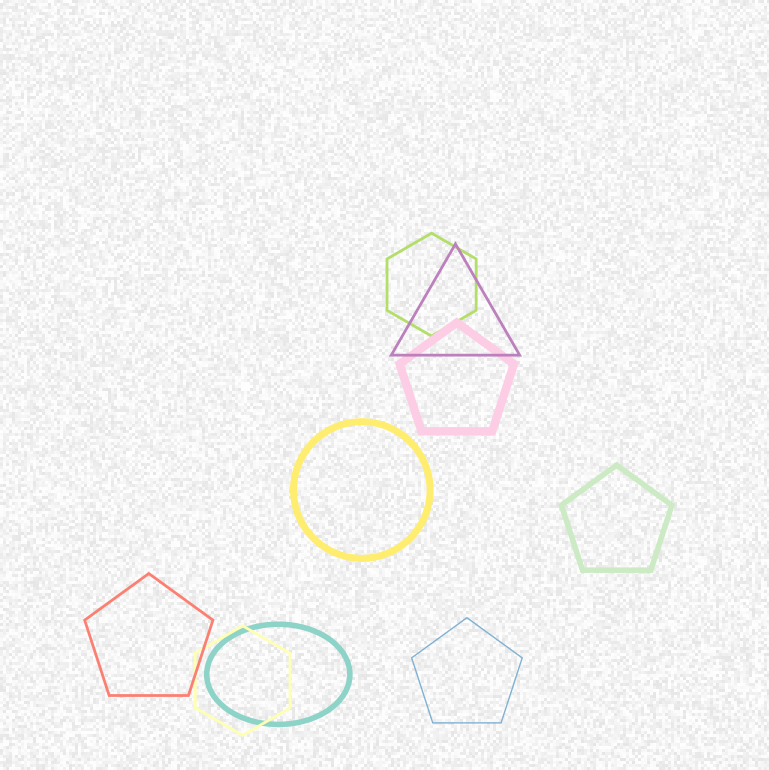[{"shape": "oval", "thickness": 2, "radius": 0.46, "center": [0.361, 0.124]}, {"shape": "hexagon", "thickness": 1, "radius": 0.36, "center": [0.315, 0.116]}, {"shape": "pentagon", "thickness": 1, "radius": 0.44, "center": [0.193, 0.168]}, {"shape": "pentagon", "thickness": 0.5, "radius": 0.38, "center": [0.606, 0.122]}, {"shape": "hexagon", "thickness": 1, "radius": 0.33, "center": [0.561, 0.63]}, {"shape": "pentagon", "thickness": 3, "radius": 0.39, "center": [0.593, 0.503]}, {"shape": "triangle", "thickness": 1, "radius": 0.48, "center": [0.592, 0.587]}, {"shape": "pentagon", "thickness": 2, "radius": 0.38, "center": [0.801, 0.321]}, {"shape": "circle", "thickness": 2.5, "radius": 0.44, "center": [0.47, 0.364]}]